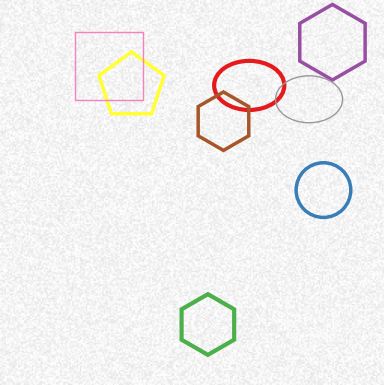[{"shape": "oval", "thickness": 3, "radius": 0.46, "center": [0.647, 0.778]}, {"shape": "circle", "thickness": 2.5, "radius": 0.35, "center": [0.84, 0.506]}, {"shape": "hexagon", "thickness": 3, "radius": 0.39, "center": [0.54, 0.157]}, {"shape": "hexagon", "thickness": 2.5, "radius": 0.49, "center": [0.864, 0.89]}, {"shape": "pentagon", "thickness": 2.5, "radius": 0.44, "center": [0.342, 0.776]}, {"shape": "hexagon", "thickness": 2.5, "radius": 0.38, "center": [0.58, 0.685]}, {"shape": "square", "thickness": 1, "radius": 0.44, "center": [0.283, 0.829]}, {"shape": "oval", "thickness": 1, "radius": 0.44, "center": [0.803, 0.742]}]